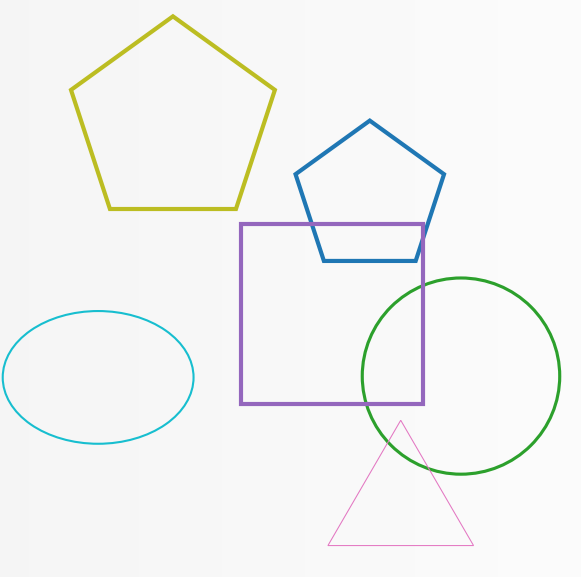[{"shape": "pentagon", "thickness": 2, "radius": 0.67, "center": [0.636, 0.656]}, {"shape": "circle", "thickness": 1.5, "radius": 0.85, "center": [0.793, 0.348]}, {"shape": "square", "thickness": 2, "radius": 0.78, "center": [0.571, 0.456]}, {"shape": "triangle", "thickness": 0.5, "radius": 0.72, "center": [0.689, 0.127]}, {"shape": "pentagon", "thickness": 2, "radius": 0.92, "center": [0.298, 0.786]}, {"shape": "oval", "thickness": 1, "radius": 0.82, "center": [0.169, 0.346]}]